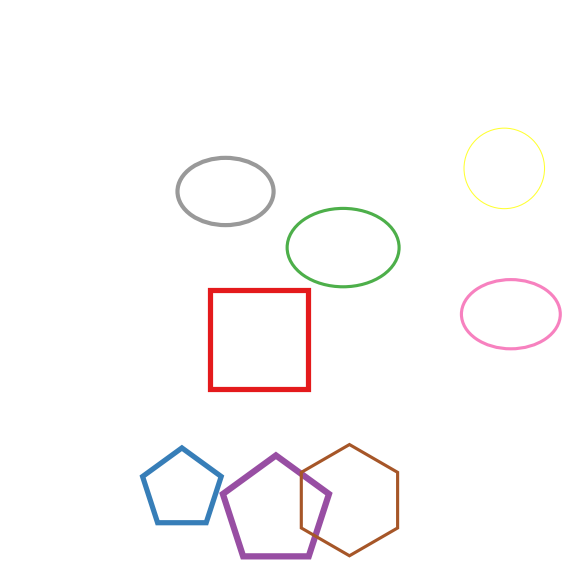[{"shape": "square", "thickness": 2.5, "radius": 0.43, "center": [0.448, 0.412]}, {"shape": "pentagon", "thickness": 2.5, "radius": 0.36, "center": [0.315, 0.152]}, {"shape": "oval", "thickness": 1.5, "radius": 0.48, "center": [0.594, 0.57]}, {"shape": "pentagon", "thickness": 3, "radius": 0.48, "center": [0.478, 0.114]}, {"shape": "circle", "thickness": 0.5, "radius": 0.35, "center": [0.873, 0.708]}, {"shape": "hexagon", "thickness": 1.5, "radius": 0.48, "center": [0.605, 0.133]}, {"shape": "oval", "thickness": 1.5, "radius": 0.43, "center": [0.885, 0.455]}, {"shape": "oval", "thickness": 2, "radius": 0.42, "center": [0.391, 0.668]}]